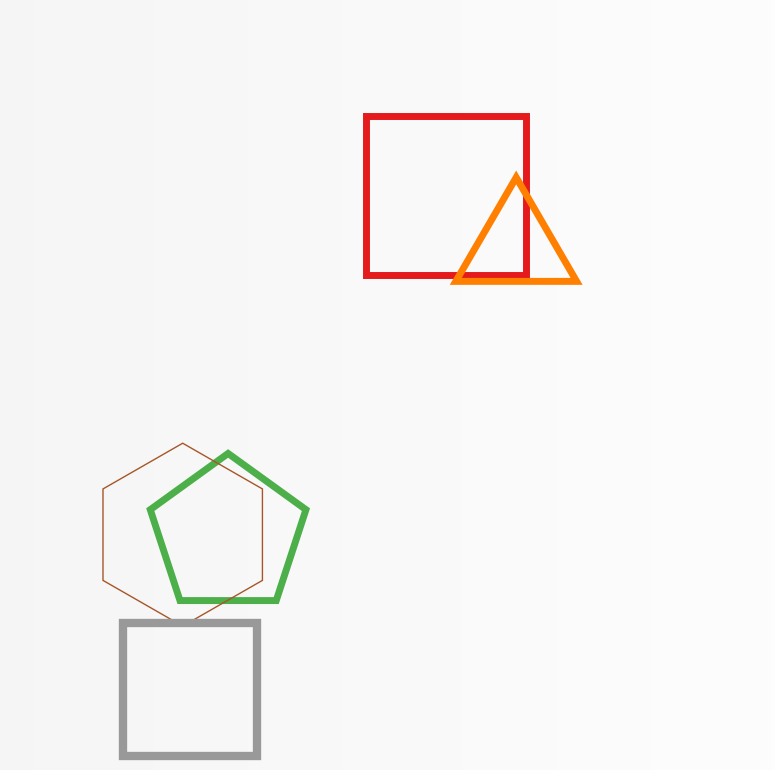[{"shape": "square", "thickness": 2.5, "radius": 0.52, "center": [0.575, 0.747]}, {"shape": "pentagon", "thickness": 2.5, "radius": 0.53, "center": [0.294, 0.305]}, {"shape": "triangle", "thickness": 2.5, "radius": 0.45, "center": [0.666, 0.68]}, {"shape": "hexagon", "thickness": 0.5, "radius": 0.59, "center": [0.236, 0.306]}, {"shape": "square", "thickness": 3, "radius": 0.43, "center": [0.245, 0.105]}]